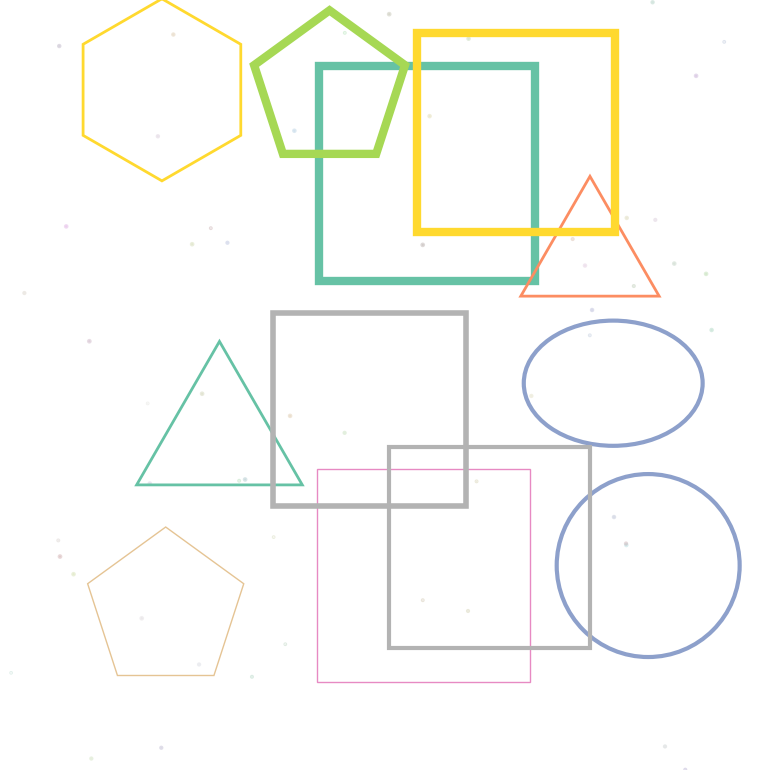[{"shape": "triangle", "thickness": 1, "radius": 0.62, "center": [0.285, 0.432]}, {"shape": "square", "thickness": 3, "radius": 0.7, "center": [0.555, 0.775]}, {"shape": "triangle", "thickness": 1, "radius": 0.52, "center": [0.766, 0.667]}, {"shape": "circle", "thickness": 1.5, "radius": 0.59, "center": [0.842, 0.266]}, {"shape": "oval", "thickness": 1.5, "radius": 0.58, "center": [0.796, 0.502]}, {"shape": "square", "thickness": 0.5, "radius": 0.69, "center": [0.55, 0.253]}, {"shape": "pentagon", "thickness": 3, "radius": 0.52, "center": [0.428, 0.884]}, {"shape": "square", "thickness": 3, "radius": 0.64, "center": [0.67, 0.828]}, {"shape": "hexagon", "thickness": 1, "radius": 0.59, "center": [0.21, 0.883]}, {"shape": "pentagon", "thickness": 0.5, "radius": 0.53, "center": [0.215, 0.209]}, {"shape": "square", "thickness": 2, "radius": 0.63, "center": [0.479, 0.468]}, {"shape": "square", "thickness": 1.5, "radius": 0.65, "center": [0.636, 0.289]}]